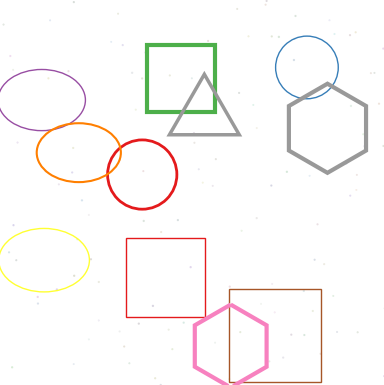[{"shape": "square", "thickness": 1, "radius": 0.51, "center": [0.429, 0.279]}, {"shape": "circle", "thickness": 2, "radius": 0.45, "center": [0.369, 0.547]}, {"shape": "circle", "thickness": 1, "radius": 0.41, "center": [0.797, 0.825]}, {"shape": "square", "thickness": 3, "radius": 0.44, "center": [0.47, 0.796]}, {"shape": "oval", "thickness": 1, "radius": 0.57, "center": [0.108, 0.74]}, {"shape": "oval", "thickness": 1.5, "radius": 0.55, "center": [0.205, 0.603]}, {"shape": "oval", "thickness": 1, "radius": 0.59, "center": [0.114, 0.324]}, {"shape": "square", "thickness": 1, "radius": 0.6, "center": [0.713, 0.128]}, {"shape": "hexagon", "thickness": 3, "radius": 0.54, "center": [0.599, 0.101]}, {"shape": "triangle", "thickness": 2.5, "radius": 0.52, "center": [0.531, 0.702]}, {"shape": "hexagon", "thickness": 3, "radius": 0.58, "center": [0.851, 0.667]}]